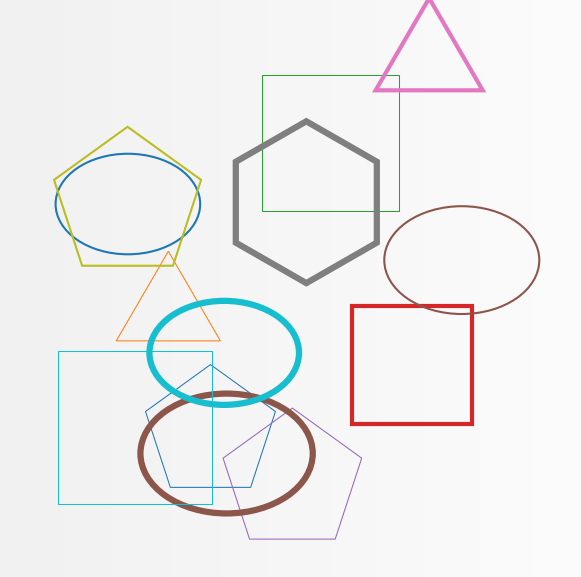[{"shape": "oval", "thickness": 1, "radius": 0.62, "center": [0.22, 0.646]}, {"shape": "pentagon", "thickness": 0.5, "radius": 0.59, "center": [0.362, 0.25]}, {"shape": "triangle", "thickness": 0.5, "radius": 0.52, "center": [0.29, 0.461]}, {"shape": "square", "thickness": 0.5, "radius": 0.59, "center": [0.569, 0.751]}, {"shape": "square", "thickness": 2, "radius": 0.51, "center": [0.709, 0.367]}, {"shape": "pentagon", "thickness": 0.5, "radius": 0.63, "center": [0.503, 0.167]}, {"shape": "oval", "thickness": 1, "radius": 0.67, "center": [0.794, 0.549]}, {"shape": "oval", "thickness": 3, "radius": 0.74, "center": [0.39, 0.214]}, {"shape": "triangle", "thickness": 2, "radius": 0.53, "center": [0.738, 0.896]}, {"shape": "hexagon", "thickness": 3, "radius": 0.7, "center": [0.527, 0.649]}, {"shape": "pentagon", "thickness": 1, "radius": 0.67, "center": [0.219, 0.647]}, {"shape": "square", "thickness": 0.5, "radius": 0.66, "center": [0.232, 0.258]}, {"shape": "oval", "thickness": 3, "radius": 0.64, "center": [0.386, 0.388]}]